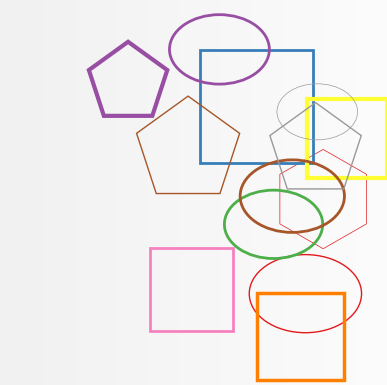[{"shape": "hexagon", "thickness": 0.5, "radius": 0.64, "center": [0.834, 0.483]}, {"shape": "oval", "thickness": 1, "radius": 0.72, "center": [0.788, 0.237]}, {"shape": "square", "thickness": 2, "radius": 0.73, "center": [0.663, 0.723]}, {"shape": "oval", "thickness": 2, "radius": 0.63, "center": [0.706, 0.417]}, {"shape": "pentagon", "thickness": 3, "radius": 0.53, "center": [0.331, 0.785]}, {"shape": "oval", "thickness": 2, "radius": 0.64, "center": [0.566, 0.872]}, {"shape": "square", "thickness": 2.5, "radius": 0.57, "center": [0.775, 0.125]}, {"shape": "square", "thickness": 3, "radius": 0.51, "center": [0.896, 0.64]}, {"shape": "oval", "thickness": 2, "radius": 0.67, "center": [0.754, 0.491]}, {"shape": "pentagon", "thickness": 1, "radius": 0.7, "center": [0.485, 0.61]}, {"shape": "square", "thickness": 2, "radius": 0.54, "center": [0.494, 0.248]}, {"shape": "oval", "thickness": 0.5, "radius": 0.52, "center": [0.819, 0.71]}, {"shape": "pentagon", "thickness": 1, "radius": 0.62, "center": [0.814, 0.61]}]